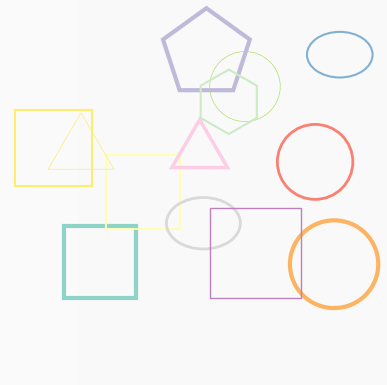[{"shape": "square", "thickness": 3, "radius": 0.46, "center": [0.258, 0.319]}, {"shape": "square", "thickness": 1.5, "radius": 0.48, "center": [0.369, 0.501]}, {"shape": "pentagon", "thickness": 3, "radius": 0.59, "center": [0.533, 0.861]}, {"shape": "circle", "thickness": 2, "radius": 0.49, "center": [0.813, 0.58]}, {"shape": "oval", "thickness": 1.5, "radius": 0.42, "center": [0.877, 0.858]}, {"shape": "circle", "thickness": 3, "radius": 0.57, "center": [0.862, 0.314]}, {"shape": "circle", "thickness": 0.5, "radius": 0.46, "center": [0.632, 0.775]}, {"shape": "triangle", "thickness": 2.5, "radius": 0.41, "center": [0.515, 0.606]}, {"shape": "oval", "thickness": 2, "radius": 0.48, "center": [0.525, 0.42]}, {"shape": "square", "thickness": 1, "radius": 0.58, "center": [0.659, 0.343]}, {"shape": "hexagon", "thickness": 1.5, "radius": 0.42, "center": [0.59, 0.736]}, {"shape": "square", "thickness": 1.5, "radius": 0.49, "center": [0.139, 0.616]}, {"shape": "triangle", "thickness": 0.5, "radius": 0.49, "center": [0.209, 0.609]}]